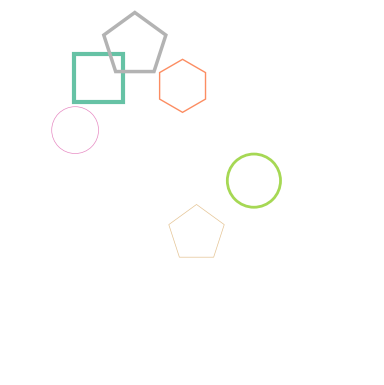[{"shape": "square", "thickness": 3, "radius": 0.31, "center": [0.256, 0.798]}, {"shape": "hexagon", "thickness": 1, "radius": 0.34, "center": [0.474, 0.777]}, {"shape": "circle", "thickness": 0.5, "radius": 0.3, "center": [0.195, 0.662]}, {"shape": "circle", "thickness": 2, "radius": 0.35, "center": [0.66, 0.531]}, {"shape": "pentagon", "thickness": 0.5, "radius": 0.38, "center": [0.51, 0.393]}, {"shape": "pentagon", "thickness": 2.5, "radius": 0.42, "center": [0.35, 0.883]}]